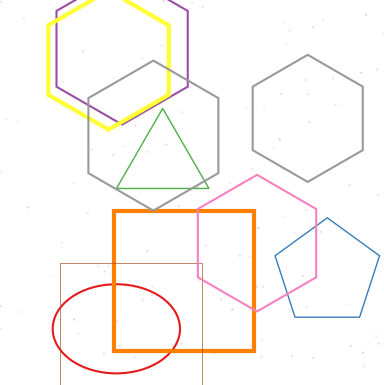[{"shape": "oval", "thickness": 1.5, "radius": 0.83, "center": [0.302, 0.146]}, {"shape": "pentagon", "thickness": 1, "radius": 0.71, "center": [0.85, 0.292]}, {"shape": "triangle", "thickness": 1, "radius": 0.69, "center": [0.423, 0.58]}, {"shape": "hexagon", "thickness": 1.5, "radius": 0.98, "center": [0.317, 0.873]}, {"shape": "square", "thickness": 3, "radius": 0.91, "center": [0.477, 0.271]}, {"shape": "hexagon", "thickness": 3, "radius": 0.9, "center": [0.282, 0.844]}, {"shape": "square", "thickness": 0.5, "radius": 0.92, "center": [0.341, 0.131]}, {"shape": "hexagon", "thickness": 1.5, "radius": 0.89, "center": [0.668, 0.368]}, {"shape": "hexagon", "thickness": 1.5, "radius": 0.97, "center": [0.398, 0.648]}, {"shape": "hexagon", "thickness": 1.5, "radius": 0.83, "center": [0.799, 0.693]}]